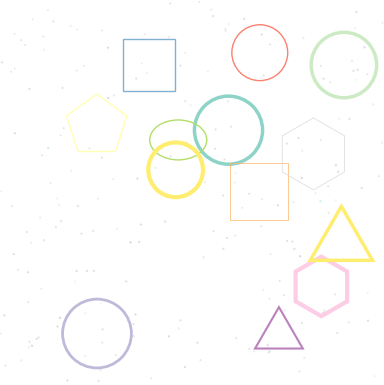[{"shape": "circle", "thickness": 2.5, "radius": 0.44, "center": [0.594, 0.662]}, {"shape": "pentagon", "thickness": 1, "radius": 0.41, "center": [0.251, 0.673]}, {"shape": "circle", "thickness": 2, "radius": 0.45, "center": [0.252, 0.134]}, {"shape": "circle", "thickness": 1, "radius": 0.36, "center": [0.675, 0.863]}, {"shape": "square", "thickness": 1, "radius": 0.34, "center": [0.387, 0.832]}, {"shape": "square", "thickness": 0.5, "radius": 0.37, "center": [0.673, 0.502]}, {"shape": "oval", "thickness": 1, "radius": 0.37, "center": [0.463, 0.637]}, {"shape": "hexagon", "thickness": 3, "radius": 0.39, "center": [0.835, 0.256]}, {"shape": "hexagon", "thickness": 0.5, "radius": 0.47, "center": [0.814, 0.6]}, {"shape": "triangle", "thickness": 1.5, "radius": 0.36, "center": [0.725, 0.131]}, {"shape": "circle", "thickness": 2.5, "radius": 0.43, "center": [0.893, 0.831]}, {"shape": "triangle", "thickness": 2.5, "radius": 0.47, "center": [0.887, 0.371]}, {"shape": "circle", "thickness": 3, "radius": 0.36, "center": [0.456, 0.559]}]